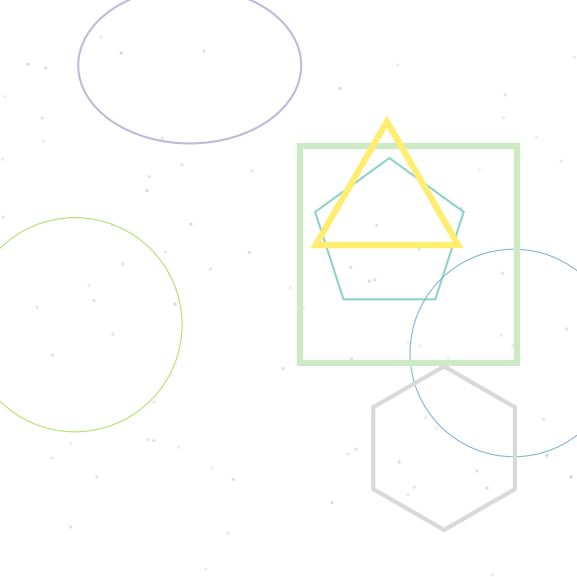[{"shape": "pentagon", "thickness": 1, "radius": 0.68, "center": [0.674, 0.59]}, {"shape": "oval", "thickness": 1, "radius": 0.97, "center": [0.329, 0.886]}, {"shape": "circle", "thickness": 0.5, "radius": 0.9, "center": [0.89, 0.388]}, {"shape": "circle", "thickness": 0.5, "radius": 0.93, "center": [0.13, 0.437]}, {"shape": "hexagon", "thickness": 2, "radius": 0.71, "center": [0.769, 0.223]}, {"shape": "square", "thickness": 3, "radius": 0.94, "center": [0.707, 0.559]}, {"shape": "triangle", "thickness": 3, "radius": 0.71, "center": [0.67, 0.646]}]